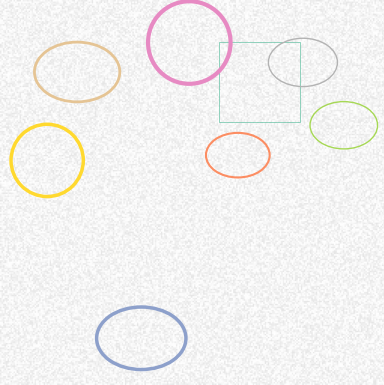[{"shape": "square", "thickness": 0.5, "radius": 0.52, "center": [0.675, 0.787]}, {"shape": "oval", "thickness": 1.5, "radius": 0.41, "center": [0.618, 0.597]}, {"shape": "oval", "thickness": 2.5, "radius": 0.58, "center": [0.367, 0.121]}, {"shape": "circle", "thickness": 3, "radius": 0.54, "center": [0.492, 0.89]}, {"shape": "oval", "thickness": 1, "radius": 0.44, "center": [0.893, 0.675]}, {"shape": "circle", "thickness": 2.5, "radius": 0.47, "center": [0.122, 0.583]}, {"shape": "oval", "thickness": 2, "radius": 0.55, "center": [0.2, 0.813]}, {"shape": "oval", "thickness": 1, "radius": 0.45, "center": [0.787, 0.838]}]